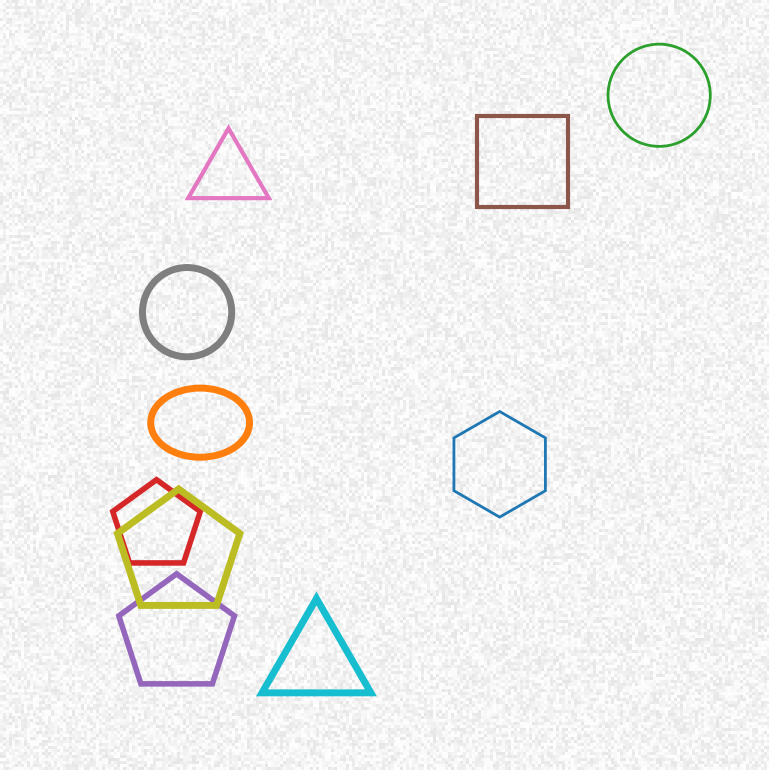[{"shape": "hexagon", "thickness": 1, "radius": 0.34, "center": [0.649, 0.397]}, {"shape": "oval", "thickness": 2.5, "radius": 0.32, "center": [0.26, 0.451]}, {"shape": "circle", "thickness": 1, "radius": 0.33, "center": [0.856, 0.876]}, {"shape": "pentagon", "thickness": 2, "radius": 0.3, "center": [0.203, 0.317]}, {"shape": "pentagon", "thickness": 2, "radius": 0.39, "center": [0.229, 0.176]}, {"shape": "square", "thickness": 1.5, "radius": 0.29, "center": [0.679, 0.79]}, {"shape": "triangle", "thickness": 1.5, "radius": 0.3, "center": [0.297, 0.773]}, {"shape": "circle", "thickness": 2.5, "radius": 0.29, "center": [0.243, 0.595]}, {"shape": "pentagon", "thickness": 2.5, "radius": 0.42, "center": [0.232, 0.281]}, {"shape": "triangle", "thickness": 2.5, "radius": 0.41, "center": [0.411, 0.141]}]